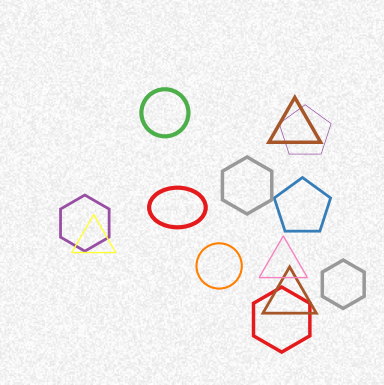[{"shape": "oval", "thickness": 3, "radius": 0.37, "center": [0.461, 0.461]}, {"shape": "hexagon", "thickness": 2.5, "radius": 0.42, "center": [0.732, 0.17]}, {"shape": "pentagon", "thickness": 2, "radius": 0.38, "center": [0.786, 0.462]}, {"shape": "circle", "thickness": 3, "radius": 0.31, "center": [0.428, 0.707]}, {"shape": "hexagon", "thickness": 2, "radius": 0.36, "center": [0.22, 0.421]}, {"shape": "pentagon", "thickness": 0.5, "radius": 0.35, "center": [0.793, 0.657]}, {"shape": "circle", "thickness": 1.5, "radius": 0.29, "center": [0.569, 0.309]}, {"shape": "triangle", "thickness": 1, "radius": 0.33, "center": [0.244, 0.377]}, {"shape": "triangle", "thickness": 2.5, "radius": 0.39, "center": [0.766, 0.669]}, {"shape": "triangle", "thickness": 2, "radius": 0.4, "center": [0.752, 0.227]}, {"shape": "triangle", "thickness": 1, "radius": 0.36, "center": [0.736, 0.315]}, {"shape": "hexagon", "thickness": 2.5, "radius": 0.31, "center": [0.892, 0.262]}, {"shape": "hexagon", "thickness": 2.5, "radius": 0.37, "center": [0.642, 0.518]}]